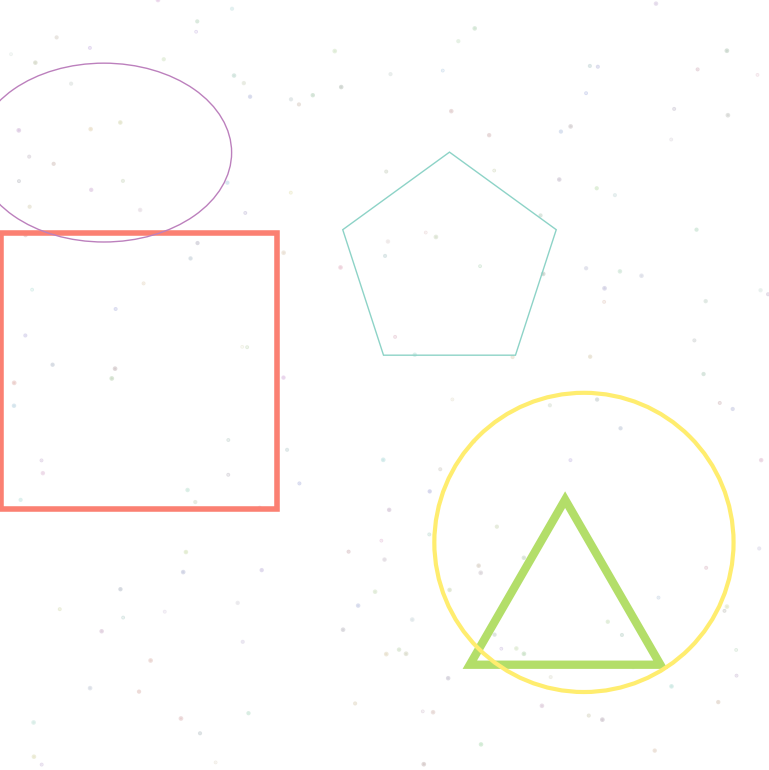[{"shape": "pentagon", "thickness": 0.5, "radius": 0.73, "center": [0.584, 0.657]}, {"shape": "square", "thickness": 2, "radius": 0.89, "center": [0.181, 0.518]}, {"shape": "triangle", "thickness": 3, "radius": 0.71, "center": [0.734, 0.208]}, {"shape": "oval", "thickness": 0.5, "radius": 0.83, "center": [0.135, 0.802]}, {"shape": "circle", "thickness": 1.5, "radius": 0.97, "center": [0.758, 0.296]}]